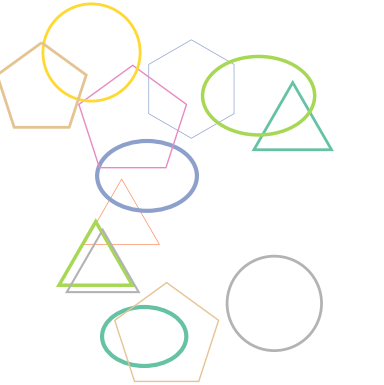[{"shape": "triangle", "thickness": 2, "radius": 0.58, "center": [0.76, 0.669]}, {"shape": "oval", "thickness": 3, "radius": 0.55, "center": [0.375, 0.126]}, {"shape": "triangle", "thickness": 0.5, "radius": 0.57, "center": [0.316, 0.422]}, {"shape": "hexagon", "thickness": 0.5, "radius": 0.64, "center": [0.497, 0.769]}, {"shape": "oval", "thickness": 3, "radius": 0.65, "center": [0.382, 0.543]}, {"shape": "pentagon", "thickness": 1, "radius": 0.73, "center": [0.345, 0.683]}, {"shape": "oval", "thickness": 2.5, "radius": 0.73, "center": [0.672, 0.751]}, {"shape": "triangle", "thickness": 2.5, "radius": 0.55, "center": [0.249, 0.314]}, {"shape": "circle", "thickness": 2, "radius": 0.63, "center": [0.238, 0.864]}, {"shape": "pentagon", "thickness": 2, "radius": 0.61, "center": [0.108, 0.768]}, {"shape": "pentagon", "thickness": 1, "radius": 0.71, "center": [0.433, 0.124]}, {"shape": "circle", "thickness": 2, "radius": 0.61, "center": [0.712, 0.212]}, {"shape": "triangle", "thickness": 1.5, "radius": 0.54, "center": [0.267, 0.295]}]